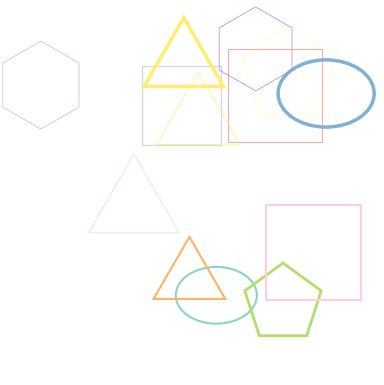[{"shape": "oval", "thickness": 1.5, "radius": 0.53, "center": [0.562, 0.233]}, {"shape": "pentagon", "thickness": 0.5, "radius": 0.64, "center": [0.75, 0.809]}, {"shape": "hexagon", "thickness": 0.5, "radius": 0.57, "center": [0.106, 0.779]}, {"shape": "square", "thickness": 0.5, "radius": 0.61, "center": [0.715, 0.751]}, {"shape": "oval", "thickness": 2.5, "radius": 0.62, "center": [0.847, 0.757]}, {"shape": "triangle", "thickness": 1.5, "radius": 0.54, "center": [0.492, 0.277]}, {"shape": "pentagon", "thickness": 2, "radius": 0.52, "center": [0.735, 0.212]}, {"shape": "square", "thickness": 1.5, "radius": 0.62, "center": [0.814, 0.345]}, {"shape": "square", "thickness": 1, "radius": 0.51, "center": [0.472, 0.726]}, {"shape": "hexagon", "thickness": 0.5, "radius": 0.55, "center": [0.664, 0.873]}, {"shape": "triangle", "thickness": 0.5, "radius": 0.68, "center": [0.348, 0.463]}, {"shape": "triangle", "thickness": 0.5, "radius": 0.63, "center": [0.515, 0.687]}, {"shape": "triangle", "thickness": 2.5, "radius": 0.6, "center": [0.477, 0.835]}]